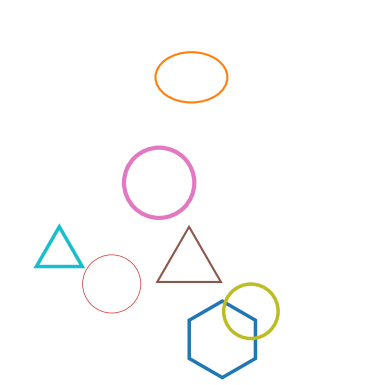[{"shape": "hexagon", "thickness": 2.5, "radius": 0.5, "center": [0.577, 0.119]}, {"shape": "oval", "thickness": 1.5, "radius": 0.47, "center": [0.497, 0.799]}, {"shape": "circle", "thickness": 0.5, "radius": 0.38, "center": [0.29, 0.262]}, {"shape": "triangle", "thickness": 1.5, "radius": 0.48, "center": [0.491, 0.315]}, {"shape": "circle", "thickness": 3, "radius": 0.46, "center": [0.413, 0.525]}, {"shape": "circle", "thickness": 2.5, "radius": 0.35, "center": [0.652, 0.191]}, {"shape": "triangle", "thickness": 2.5, "radius": 0.34, "center": [0.154, 0.342]}]